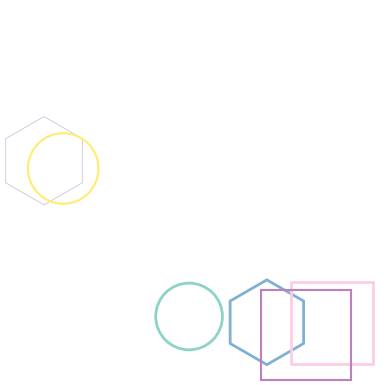[{"shape": "circle", "thickness": 2, "radius": 0.43, "center": [0.491, 0.178]}, {"shape": "hexagon", "thickness": 0.5, "radius": 0.57, "center": [0.114, 0.582]}, {"shape": "hexagon", "thickness": 2, "radius": 0.55, "center": [0.693, 0.163]}, {"shape": "square", "thickness": 2, "radius": 0.53, "center": [0.862, 0.161]}, {"shape": "square", "thickness": 1.5, "radius": 0.58, "center": [0.795, 0.131]}, {"shape": "circle", "thickness": 1.5, "radius": 0.46, "center": [0.164, 0.562]}]